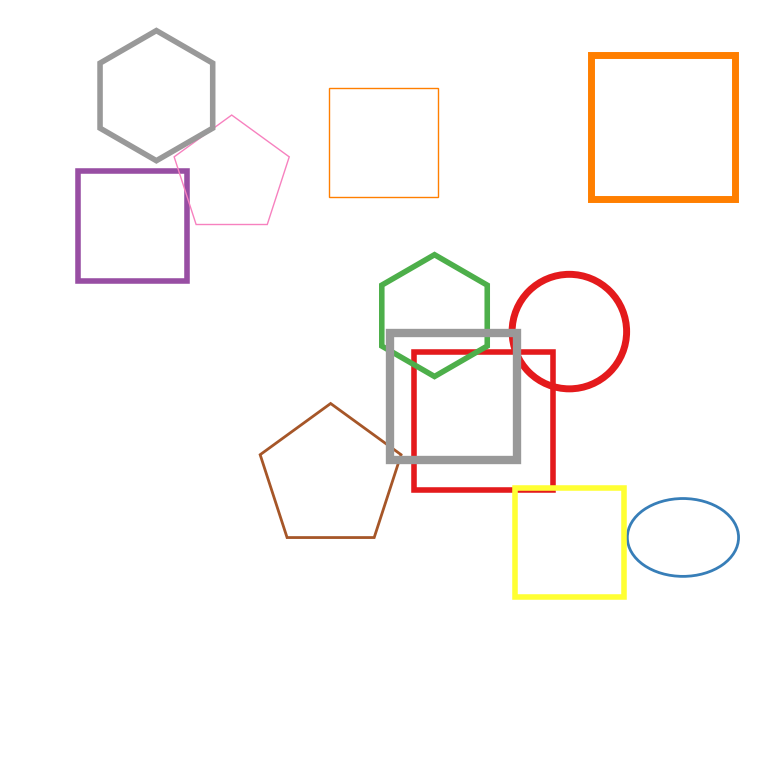[{"shape": "square", "thickness": 2, "radius": 0.45, "center": [0.628, 0.453]}, {"shape": "circle", "thickness": 2.5, "radius": 0.37, "center": [0.739, 0.569]}, {"shape": "oval", "thickness": 1, "radius": 0.36, "center": [0.887, 0.302]}, {"shape": "hexagon", "thickness": 2, "radius": 0.4, "center": [0.564, 0.59]}, {"shape": "square", "thickness": 2, "radius": 0.36, "center": [0.172, 0.707]}, {"shape": "square", "thickness": 2.5, "radius": 0.47, "center": [0.861, 0.836]}, {"shape": "square", "thickness": 0.5, "radius": 0.35, "center": [0.498, 0.815]}, {"shape": "square", "thickness": 2, "radius": 0.35, "center": [0.739, 0.295]}, {"shape": "pentagon", "thickness": 1, "radius": 0.48, "center": [0.429, 0.38]}, {"shape": "pentagon", "thickness": 0.5, "radius": 0.39, "center": [0.301, 0.772]}, {"shape": "square", "thickness": 3, "radius": 0.41, "center": [0.589, 0.485]}, {"shape": "hexagon", "thickness": 2, "radius": 0.42, "center": [0.203, 0.876]}]